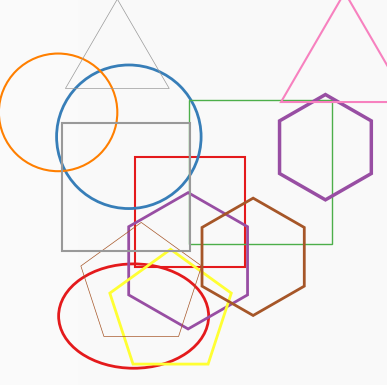[{"shape": "square", "thickness": 1.5, "radius": 0.71, "center": [0.49, 0.45]}, {"shape": "oval", "thickness": 2, "radius": 0.97, "center": [0.345, 0.179]}, {"shape": "circle", "thickness": 2, "radius": 0.93, "center": [0.332, 0.645]}, {"shape": "square", "thickness": 1, "radius": 0.93, "center": [0.672, 0.553]}, {"shape": "hexagon", "thickness": 2.5, "radius": 0.68, "center": [0.84, 0.618]}, {"shape": "hexagon", "thickness": 2, "radius": 0.89, "center": [0.485, 0.323]}, {"shape": "circle", "thickness": 1.5, "radius": 0.76, "center": [0.15, 0.708]}, {"shape": "pentagon", "thickness": 2, "radius": 0.82, "center": [0.44, 0.188]}, {"shape": "hexagon", "thickness": 2, "radius": 0.76, "center": [0.653, 0.333]}, {"shape": "pentagon", "thickness": 0.5, "radius": 0.82, "center": [0.365, 0.258]}, {"shape": "triangle", "thickness": 1.5, "radius": 0.95, "center": [0.89, 0.83]}, {"shape": "square", "thickness": 1.5, "radius": 0.83, "center": [0.326, 0.514]}, {"shape": "triangle", "thickness": 0.5, "radius": 0.77, "center": [0.303, 0.847]}]